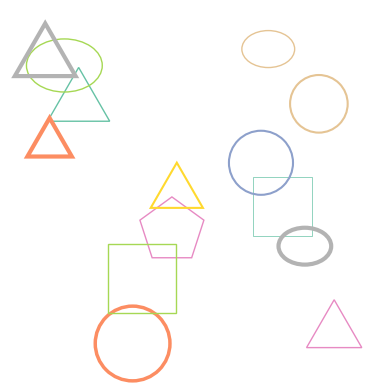[{"shape": "square", "thickness": 0.5, "radius": 0.38, "center": [0.734, 0.464]}, {"shape": "triangle", "thickness": 1, "radius": 0.47, "center": [0.204, 0.732]}, {"shape": "circle", "thickness": 2.5, "radius": 0.49, "center": [0.344, 0.108]}, {"shape": "triangle", "thickness": 3, "radius": 0.33, "center": [0.129, 0.627]}, {"shape": "circle", "thickness": 1.5, "radius": 0.42, "center": [0.678, 0.577]}, {"shape": "pentagon", "thickness": 1, "radius": 0.44, "center": [0.446, 0.401]}, {"shape": "triangle", "thickness": 1, "radius": 0.41, "center": [0.868, 0.139]}, {"shape": "oval", "thickness": 1, "radius": 0.49, "center": [0.167, 0.83]}, {"shape": "square", "thickness": 1, "radius": 0.44, "center": [0.369, 0.276]}, {"shape": "triangle", "thickness": 1.5, "radius": 0.39, "center": [0.459, 0.499]}, {"shape": "circle", "thickness": 1.5, "radius": 0.37, "center": [0.828, 0.73]}, {"shape": "oval", "thickness": 1, "radius": 0.34, "center": [0.697, 0.873]}, {"shape": "triangle", "thickness": 3, "radius": 0.46, "center": [0.117, 0.848]}, {"shape": "oval", "thickness": 3, "radius": 0.34, "center": [0.792, 0.361]}]